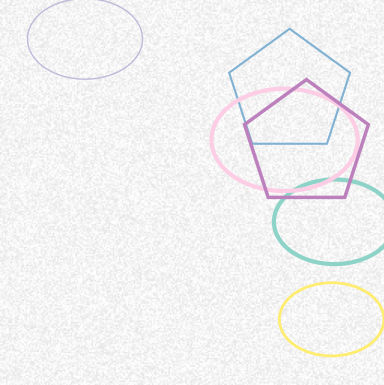[{"shape": "oval", "thickness": 3, "radius": 0.79, "center": [0.869, 0.424]}, {"shape": "oval", "thickness": 1, "radius": 0.75, "center": [0.221, 0.899]}, {"shape": "pentagon", "thickness": 1.5, "radius": 0.83, "center": [0.752, 0.76]}, {"shape": "oval", "thickness": 3, "radius": 0.95, "center": [0.739, 0.637]}, {"shape": "pentagon", "thickness": 2.5, "radius": 0.85, "center": [0.796, 0.624]}, {"shape": "oval", "thickness": 2, "radius": 0.68, "center": [0.861, 0.171]}]